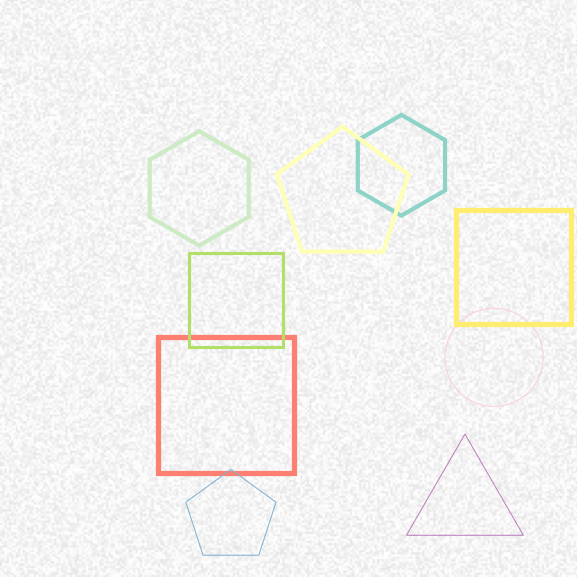[{"shape": "hexagon", "thickness": 2, "radius": 0.44, "center": [0.695, 0.713]}, {"shape": "pentagon", "thickness": 2, "radius": 0.6, "center": [0.593, 0.66]}, {"shape": "square", "thickness": 2.5, "radius": 0.59, "center": [0.392, 0.298]}, {"shape": "pentagon", "thickness": 0.5, "radius": 0.41, "center": [0.4, 0.104]}, {"shape": "square", "thickness": 1.5, "radius": 0.41, "center": [0.409, 0.48]}, {"shape": "circle", "thickness": 0.5, "radius": 0.42, "center": [0.856, 0.38]}, {"shape": "triangle", "thickness": 0.5, "radius": 0.58, "center": [0.805, 0.131]}, {"shape": "hexagon", "thickness": 2, "radius": 0.5, "center": [0.345, 0.673]}, {"shape": "square", "thickness": 2.5, "radius": 0.49, "center": [0.889, 0.537]}]